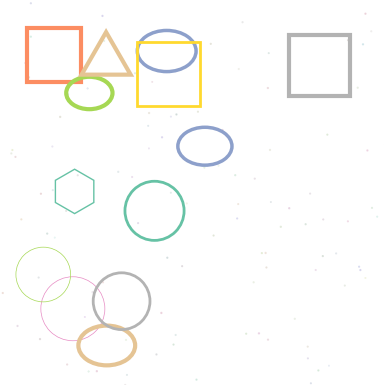[{"shape": "hexagon", "thickness": 1, "radius": 0.29, "center": [0.194, 0.503]}, {"shape": "circle", "thickness": 2, "radius": 0.38, "center": [0.401, 0.452]}, {"shape": "square", "thickness": 3, "radius": 0.35, "center": [0.14, 0.857]}, {"shape": "oval", "thickness": 2.5, "radius": 0.35, "center": [0.532, 0.62]}, {"shape": "oval", "thickness": 2.5, "radius": 0.38, "center": [0.433, 0.867]}, {"shape": "circle", "thickness": 0.5, "radius": 0.42, "center": [0.189, 0.198]}, {"shape": "circle", "thickness": 0.5, "radius": 0.36, "center": [0.112, 0.287]}, {"shape": "oval", "thickness": 3, "radius": 0.3, "center": [0.232, 0.758]}, {"shape": "square", "thickness": 2, "radius": 0.41, "center": [0.438, 0.808]}, {"shape": "oval", "thickness": 3, "radius": 0.37, "center": [0.277, 0.103]}, {"shape": "triangle", "thickness": 3, "radius": 0.37, "center": [0.276, 0.843]}, {"shape": "square", "thickness": 3, "radius": 0.4, "center": [0.83, 0.829]}, {"shape": "circle", "thickness": 2, "radius": 0.37, "center": [0.316, 0.218]}]